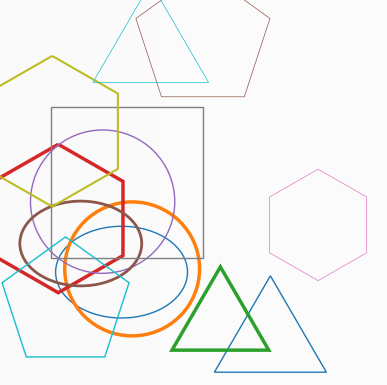[{"shape": "oval", "thickness": 1, "radius": 0.85, "center": [0.314, 0.293]}, {"shape": "triangle", "thickness": 1, "radius": 0.83, "center": [0.698, 0.117]}, {"shape": "circle", "thickness": 2.5, "radius": 0.87, "center": [0.341, 0.302]}, {"shape": "triangle", "thickness": 2.5, "radius": 0.72, "center": [0.569, 0.163]}, {"shape": "hexagon", "thickness": 2.5, "radius": 0.96, "center": [0.15, 0.433]}, {"shape": "circle", "thickness": 1, "radius": 0.93, "center": [0.265, 0.476]}, {"shape": "oval", "thickness": 2, "radius": 0.79, "center": [0.208, 0.368]}, {"shape": "pentagon", "thickness": 0.5, "radius": 0.91, "center": [0.524, 0.896]}, {"shape": "hexagon", "thickness": 0.5, "radius": 0.72, "center": [0.821, 0.416]}, {"shape": "square", "thickness": 1, "radius": 0.98, "center": [0.327, 0.526]}, {"shape": "hexagon", "thickness": 1.5, "radius": 0.98, "center": [0.135, 0.659]}, {"shape": "pentagon", "thickness": 1, "radius": 0.86, "center": [0.169, 0.212]}, {"shape": "triangle", "thickness": 0.5, "radius": 0.86, "center": [0.389, 0.872]}]